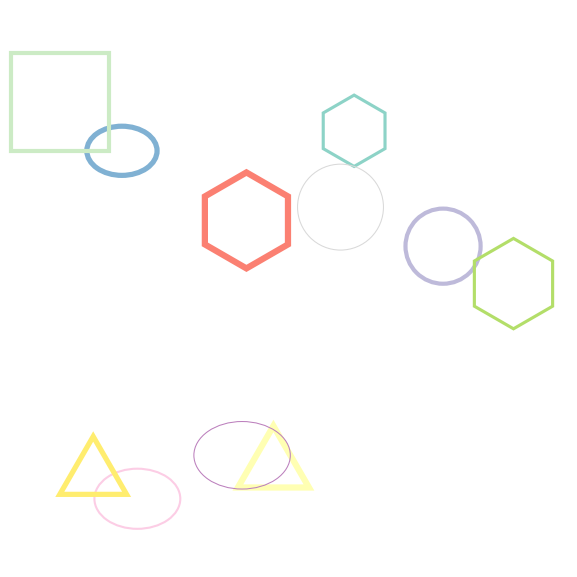[{"shape": "hexagon", "thickness": 1.5, "radius": 0.31, "center": [0.613, 0.773]}, {"shape": "triangle", "thickness": 3, "radius": 0.36, "center": [0.473, 0.19]}, {"shape": "circle", "thickness": 2, "radius": 0.33, "center": [0.767, 0.573]}, {"shape": "hexagon", "thickness": 3, "radius": 0.42, "center": [0.427, 0.617]}, {"shape": "oval", "thickness": 2.5, "radius": 0.3, "center": [0.211, 0.738]}, {"shape": "hexagon", "thickness": 1.5, "radius": 0.39, "center": [0.889, 0.508]}, {"shape": "oval", "thickness": 1, "radius": 0.37, "center": [0.238, 0.135]}, {"shape": "circle", "thickness": 0.5, "radius": 0.37, "center": [0.59, 0.64]}, {"shape": "oval", "thickness": 0.5, "radius": 0.42, "center": [0.419, 0.211]}, {"shape": "square", "thickness": 2, "radius": 0.43, "center": [0.104, 0.822]}, {"shape": "triangle", "thickness": 2.5, "radius": 0.33, "center": [0.161, 0.177]}]